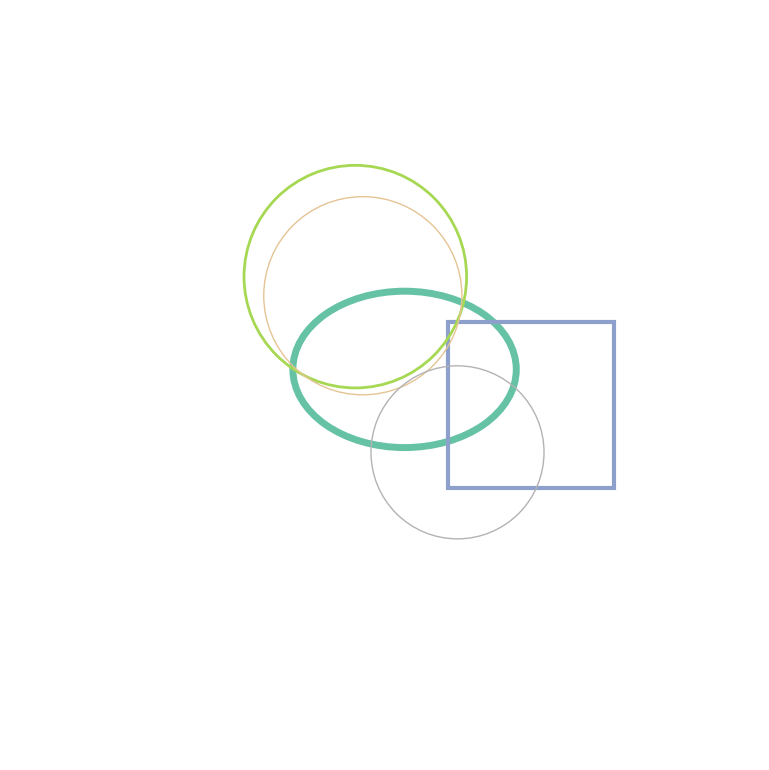[{"shape": "oval", "thickness": 2.5, "radius": 0.73, "center": [0.525, 0.52]}, {"shape": "square", "thickness": 1.5, "radius": 0.54, "center": [0.689, 0.474]}, {"shape": "circle", "thickness": 1, "radius": 0.72, "center": [0.461, 0.641]}, {"shape": "circle", "thickness": 0.5, "radius": 0.64, "center": [0.471, 0.616]}, {"shape": "circle", "thickness": 0.5, "radius": 0.56, "center": [0.594, 0.413]}]